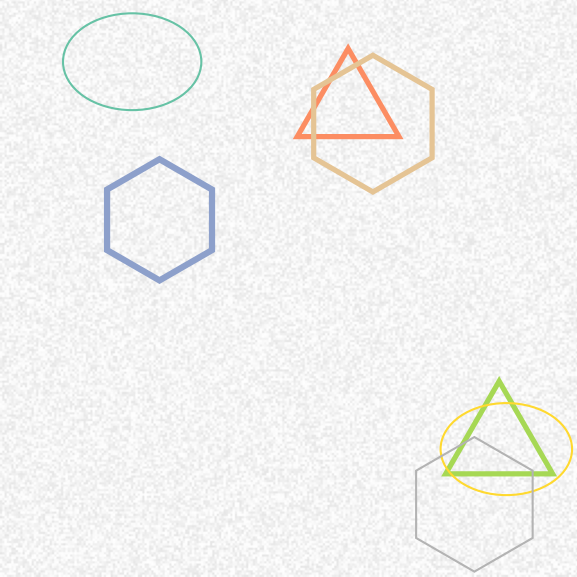[{"shape": "oval", "thickness": 1, "radius": 0.6, "center": [0.229, 0.892]}, {"shape": "triangle", "thickness": 2.5, "radius": 0.51, "center": [0.603, 0.813]}, {"shape": "hexagon", "thickness": 3, "radius": 0.52, "center": [0.276, 0.618]}, {"shape": "triangle", "thickness": 2.5, "radius": 0.53, "center": [0.864, 0.232]}, {"shape": "oval", "thickness": 1, "radius": 0.57, "center": [0.877, 0.221]}, {"shape": "hexagon", "thickness": 2.5, "radius": 0.59, "center": [0.646, 0.785]}, {"shape": "hexagon", "thickness": 1, "radius": 0.58, "center": [0.821, 0.126]}]